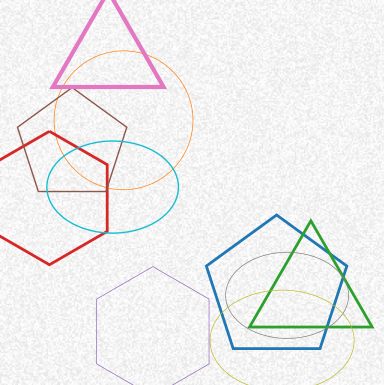[{"shape": "pentagon", "thickness": 2, "radius": 0.96, "center": [0.718, 0.25]}, {"shape": "circle", "thickness": 0.5, "radius": 0.9, "center": [0.321, 0.688]}, {"shape": "triangle", "thickness": 2, "radius": 0.92, "center": [0.807, 0.242]}, {"shape": "hexagon", "thickness": 2, "radius": 0.87, "center": [0.128, 0.486]}, {"shape": "hexagon", "thickness": 0.5, "radius": 0.84, "center": [0.397, 0.139]}, {"shape": "pentagon", "thickness": 1, "radius": 0.75, "center": [0.187, 0.623]}, {"shape": "triangle", "thickness": 3, "radius": 0.83, "center": [0.281, 0.857]}, {"shape": "oval", "thickness": 0.5, "radius": 0.8, "center": [0.746, 0.233]}, {"shape": "oval", "thickness": 0.5, "radius": 0.94, "center": [0.733, 0.115]}, {"shape": "oval", "thickness": 1, "radius": 0.85, "center": [0.293, 0.514]}]